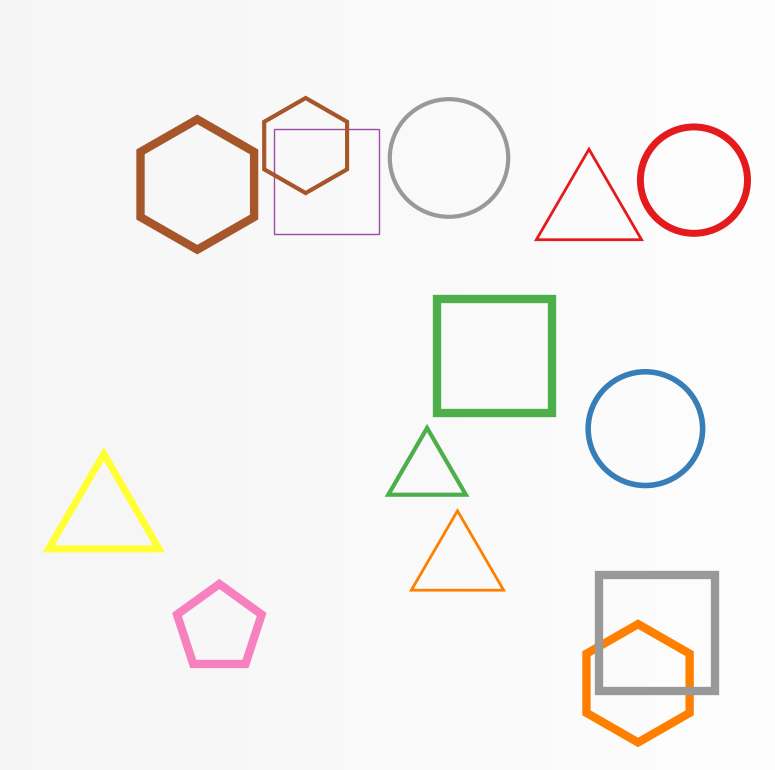[{"shape": "circle", "thickness": 2.5, "radius": 0.35, "center": [0.895, 0.766]}, {"shape": "triangle", "thickness": 1, "radius": 0.39, "center": [0.76, 0.728]}, {"shape": "circle", "thickness": 2, "radius": 0.37, "center": [0.833, 0.443]}, {"shape": "triangle", "thickness": 1.5, "radius": 0.29, "center": [0.551, 0.386]}, {"shape": "square", "thickness": 3, "radius": 0.37, "center": [0.638, 0.537]}, {"shape": "square", "thickness": 0.5, "radius": 0.34, "center": [0.422, 0.765]}, {"shape": "hexagon", "thickness": 3, "radius": 0.38, "center": [0.823, 0.113]}, {"shape": "triangle", "thickness": 1, "radius": 0.34, "center": [0.59, 0.268]}, {"shape": "triangle", "thickness": 2.5, "radius": 0.41, "center": [0.134, 0.328]}, {"shape": "hexagon", "thickness": 3, "radius": 0.42, "center": [0.255, 0.76]}, {"shape": "hexagon", "thickness": 1.5, "radius": 0.31, "center": [0.394, 0.811]}, {"shape": "pentagon", "thickness": 3, "radius": 0.29, "center": [0.283, 0.184]}, {"shape": "square", "thickness": 3, "radius": 0.37, "center": [0.848, 0.178]}, {"shape": "circle", "thickness": 1.5, "radius": 0.38, "center": [0.579, 0.795]}]